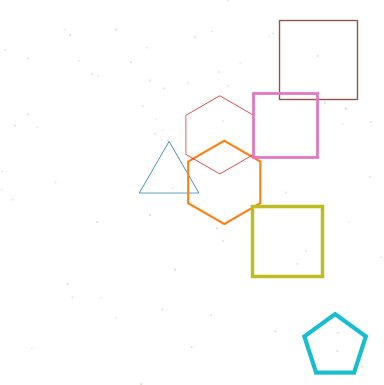[{"shape": "triangle", "thickness": 0.5, "radius": 0.45, "center": [0.439, 0.543]}, {"shape": "hexagon", "thickness": 1.5, "radius": 0.54, "center": [0.582, 0.526]}, {"shape": "hexagon", "thickness": 0.5, "radius": 0.51, "center": [0.571, 0.65]}, {"shape": "square", "thickness": 1, "radius": 0.51, "center": [0.826, 0.846]}, {"shape": "square", "thickness": 2, "radius": 0.42, "center": [0.74, 0.675]}, {"shape": "square", "thickness": 2.5, "radius": 0.45, "center": [0.745, 0.374]}, {"shape": "pentagon", "thickness": 3, "radius": 0.42, "center": [0.87, 0.1]}]